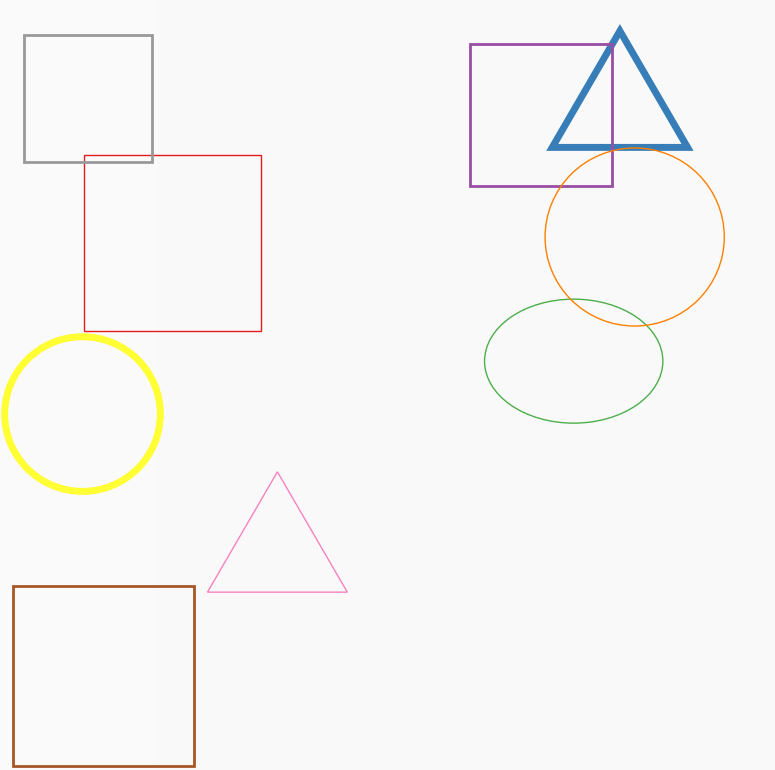[{"shape": "square", "thickness": 0.5, "radius": 0.57, "center": [0.223, 0.684]}, {"shape": "triangle", "thickness": 2.5, "radius": 0.5, "center": [0.8, 0.859]}, {"shape": "oval", "thickness": 0.5, "radius": 0.58, "center": [0.74, 0.531]}, {"shape": "square", "thickness": 1, "radius": 0.46, "center": [0.698, 0.851]}, {"shape": "circle", "thickness": 0.5, "radius": 0.58, "center": [0.819, 0.692]}, {"shape": "circle", "thickness": 2.5, "radius": 0.5, "center": [0.106, 0.462]}, {"shape": "square", "thickness": 1, "radius": 0.58, "center": [0.134, 0.122]}, {"shape": "triangle", "thickness": 0.5, "radius": 0.52, "center": [0.358, 0.283]}, {"shape": "square", "thickness": 1, "radius": 0.41, "center": [0.114, 0.872]}]